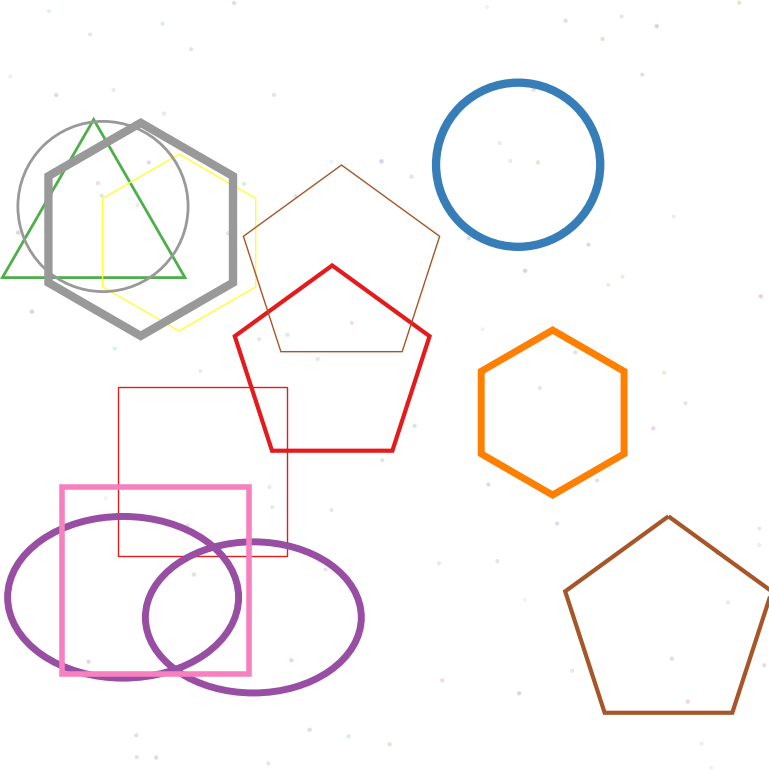[{"shape": "pentagon", "thickness": 1.5, "radius": 0.67, "center": [0.431, 0.522]}, {"shape": "square", "thickness": 0.5, "radius": 0.55, "center": [0.263, 0.387]}, {"shape": "circle", "thickness": 3, "radius": 0.53, "center": [0.673, 0.786]}, {"shape": "triangle", "thickness": 1, "radius": 0.68, "center": [0.122, 0.708]}, {"shape": "oval", "thickness": 2.5, "radius": 0.75, "center": [0.16, 0.224]}, {"shape": "oval", "thickness": 2.5, "radius": 0.7, "center": [0.329, 0.198]}, {"shape": "hexagon", "thickness": 2.5, "radius": 0.54, "center": [0.718, 0.464]}, {"shape": "hexagon", "thickness": 0.5, "radius": 0.57, "center": [0.233, 0.685]}, {"shape": "pentagon", "thickness": 0.5, "radius": 0.67, "center": [0.444, 0.652]}, {"shape": "pentagon", "thickness": 1.5, "radius": 0.71, "center": [0.868, 0.188]}, {"shape": "square", "thickness": 2, "radius": 0.61, "center": [0.202, 0.247]}, {"shape": "circle", "thickness": 1, "radius": 0.55, "center": [0.134, 0.732]}, {"shape": "hexagon", "thickness": 3, "radius": 0.69, "center": [0.183, 0.702]}]